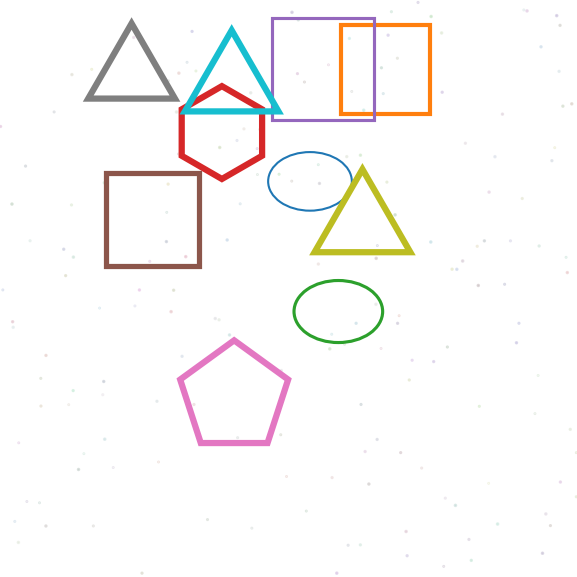[{"shape": "oval", "thickness": 1, "radius": 0.36, "center": [0.537, 0.685]}, {"shape": "square", "thickness": 2, "radius": 0.39, "center": [0.667, 0.879]}, {"shape": "oval", "thickness": 1.5, "radius": 0.38, "center": [0.586, 0.46]}, {"shape": "hexagon", "thickness": 3, "radius": 0.4, "center": [0.384, 0.77]}, {"shape": "square", "thickness": 1.5, "radius": 0.44, "center": [0.559, 0.879]}, {"shape": "square", "thickness": 2.5, "radius": 0.4, "center": [0.264, 0.619]}, {"shape": "pentagon", "thickness": 3, "radius": 0.49, "center": [0.405, 0.311]}, {"shape": "triangle", "thickness": 3, "radius": 0.43, "center": [0.228, 0.872]}, {"shape": "triangle", "thickness": 3, "radius": 0.48, "center": [0.628, 0.61]}, {"shape": "triangle", "thickness": 3, "radius": 0.47, "center": [0.401, 0.853]}]